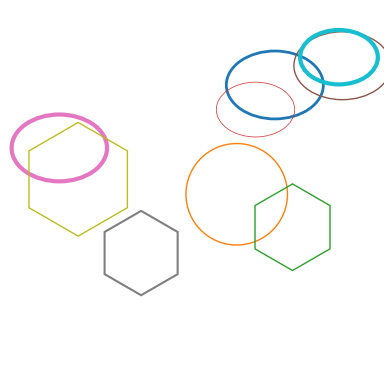[{"shape": "oval", "thickness": 2, "radius": 0.63, "center": [0.714, 0.779]}, {"shape": "circle", "thickness": 1, "radius": 0.66, "center": [0.615, 0.495]}, {"shape": "hexagon", "thickness": 1, "radius": 0.56, "center": [0.76, 0.41]}, {"shape": "oval", "thickness": 0.5, "radius": 0.51, "center": [0.664, 0.715]}, {"shape": "oval", "thickness": 1, "radius": 0.63, "center": [0.889, 0.829]}, {"shape": "oval", "thickness": 3, "radius": 0.62, "center": [0.154, 0.616]}, {"shape": "hexagon", "thickness": 1.5, "radius": 0.55, "center": [0.367, 0.343]}, {"shape": "hexagon", "thickness": 1, "radius": 0.74, "center": [0.203, 0.534]}, {"shape": "oval", "thickness": 3, "radius": 0.5, "center": [0.88, 0.851]}]